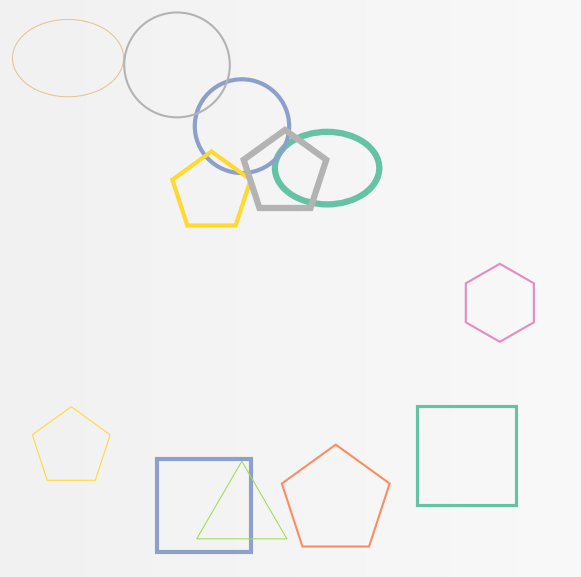[{"shape": "oval", "thickness": 3, "radius": 0.45, "center": [0.563, 0.708]}, {"shape": "square", "thickness": 1.5, "radius": 0.43, "center": [0.803, 0.21]}, {"shape": "pentagon", "thickness": 1, "radius": 0.49, "center": [0.578, 0.132]}, {"shape": "circle", "thickness": 2, "radius": 0.41, "center": [0.416, 0.781]}, {"shape": "square", "thickness": 2, "radius": 0.4, "center": [0.351, 0.124]}, {"shape": "hexagon", "thickness": 1, "radius": 0.34, "center": [0.86, 0.475]}, {"shape": "triangle", "thickness": 0.5, "radius": 0.45, "center": [0.416, 0.111]}, {"shape": "pentagon", "thickness": 0.5, "radius": 0.35, "center": [0.123, 0.224]}, {"shape": "pentagon", "thickness": 2, "radius": 0.35, "center": [0.364, 0.666]}, {"shape": "oval", "thickness": 0.5, "radius": 0.48, "center": [0.117, 0.899]}, {"shape": "pentagon", "thickness": 3, "radius": 0.37, "center": [0.49, 0.699]}, {"shape": "circle", "thickness": 1, "radius": 0.45, "center": [0.305, 0.887]}]